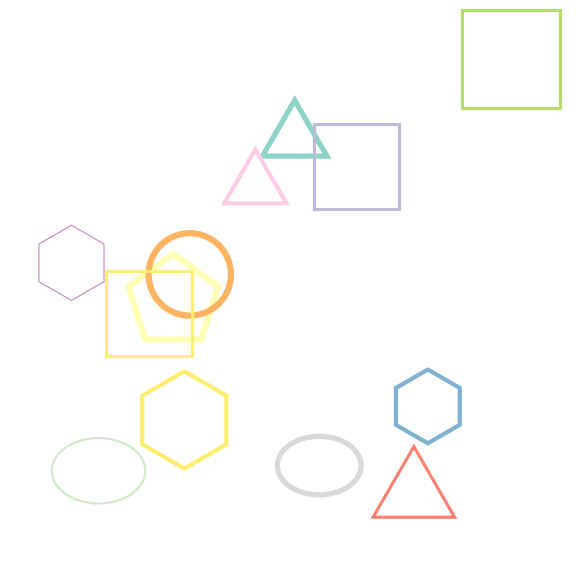[{"shape": "triangle", "thickness": 2.5, "radius": 0.32, "center": [0.51, 0.761]}, {"shape": "pentagon", "thickness": 3, "radius": 0.41, "center": [0.3, 0.478]}, {"shape": "square", "thickness": 1.5, "radius": 0.37, "center": [0.617, 0.71]}, {"shape": "triangle", "thickness": 1.5, "radius": 0.41, "center": [0.717, 0.144]}, {"shape": "hexagon", "thickness": 2, "radius": 0.32, "center": [0.741, 0.295]}, {"shape": "circle", "thickness": 3, "radius": 0.36, "center": [0.329, 0.524]}, {"shape": "square", "thickness": 1.5, "radius": 0.42, "center": [0.884, 0.897]}, {"shape": "triangle", "thickness": 2, "radius": 0.31, "center": [0.442, 0.678]}, {"shape": "oval", "thickness": 2.5, "radius": 0.36, "center": [0.553, 0.193]}, {"shape": "hexagon", "thickness": 0.5, "radius": 0.33, "center": [0.124, 0.544]}, {"shape": "oval", "thickness": 1, "radius": 0.4, "center": [0.171, 0.184]}, {"shape": "hexagon", "thickness": 2, "radius": 0.42, "center": [0.319, 0.272]}, {"shape": "square", "thickness": 1.5, "radius": 0.37, "center": [0.258, 0.456]}]